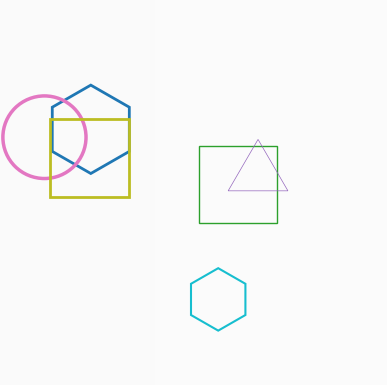[{"shape": "hexagon", "thickness": 2, "radius": 0.57, "center": [0.234, 0.664]}, {"shape": "square", "thickness": 1, "radius": 0.5, "center": [0.614, 0.521]}, {"shape": "triangle", "thickness": 0.5, "radius": 0.45, "center": [0.666, 0.549]}, {"shape": "circle", "thickness": 2.5, "radius": 0.54, "center": [0.115, 0.644]}, {"shape": "square", "thickness": 2, "radius": 0.5, "center": [0.231, 0.589]}, {"shape": "hexagon", "thickness": 1.5, "radius": 0.41, "center": [0.563, 0.222]}]